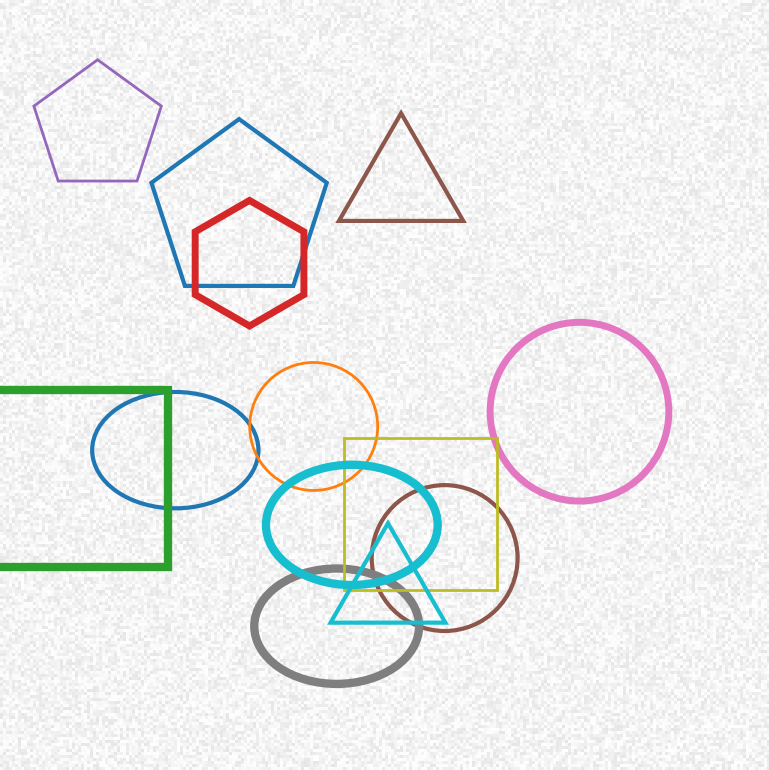[{"shape": "oval", "thickness": 1.5, "radius": 0.54, "center": [0.228, 0.415]}, {"shape": "pentagon", "thickness": 1.5, "radius": 0.6, "center": [0.311, 0.726]}, {"shape": "circle", "thickness": 1, "radius": 0.42, "center": [0.407, 0.446]}, {"shape": "square", "thickness": 3, "radius": 0.58, "center": [0.102, 0.379]}, {"shape": "hexagon", "thickness": 2.5, "radius": 0.41, "center": [0.324, 0.658]}, {"shape": "pentagon", "thickness": 1, "radius": 0.44, "center": [0.127, 0.835]}, {"shape": "triangle", "thickness": 1.5, "radius": 0.47, "center": [0.521, 0.76]}, {"shape": "circle", "thickness": 1.5, "radius": 0.47, "center": [0.577, 0.275]}, {"shape": "circle", "thickness": 2.5, "radius": 0.58, "center": [0.753, 0.465]}, {"shape": "oval", "thickness": 3, "radius": 0.54, "center": [0.437, 0.187]}, {"shape": "square", "thickness": 1, "radius": 0.5, "center": [0.546, 0.333]}, {"shape": "triangle", "thickness": 1.5, "radius": 0.43, "center": [0.504, 0.234]}, {"shape": "oval", "thickness": 3, "radius": 0.56, "center": [0.457, 0.318]}]